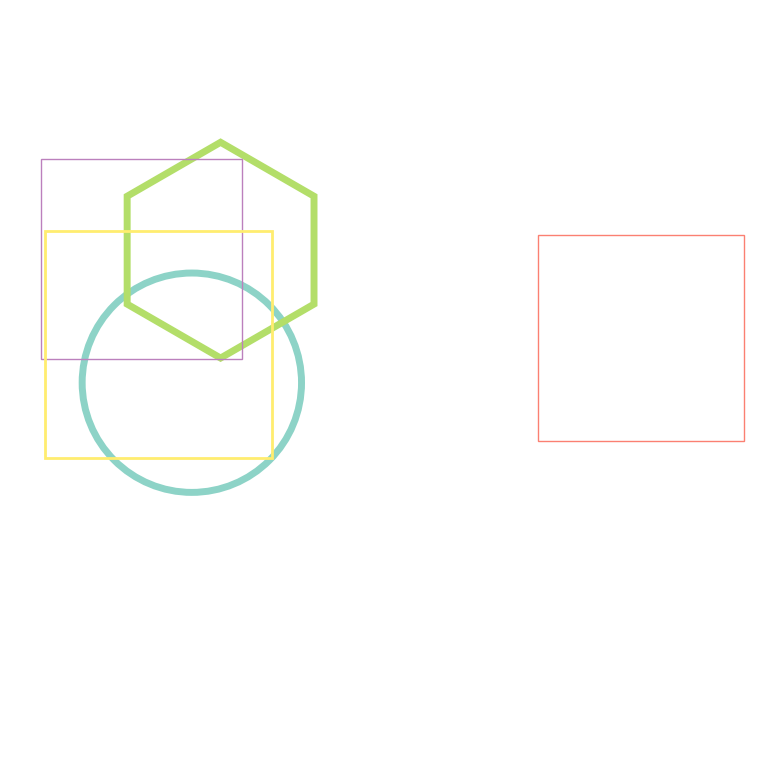[{"shape": "circle", "thickness": 2.5, "radius": 0.71, "center": [0.249, 0.503]}, {"shape": "square", "thickness": 0.5, "radius": 0.67, "center": [0.833, 0.561]}, {"shape": "hexagon", "thickness": 2.5, "radius": 0.7, "center": [0.286, 0.675]}, {"shape": "square", "thickness": 0.5, "radius": 0.65, "center": [0.184, 0.664]}, {"shape": "square", "thickness": 1, "radius": 0.74, "center": [0.206, 0.553]}]